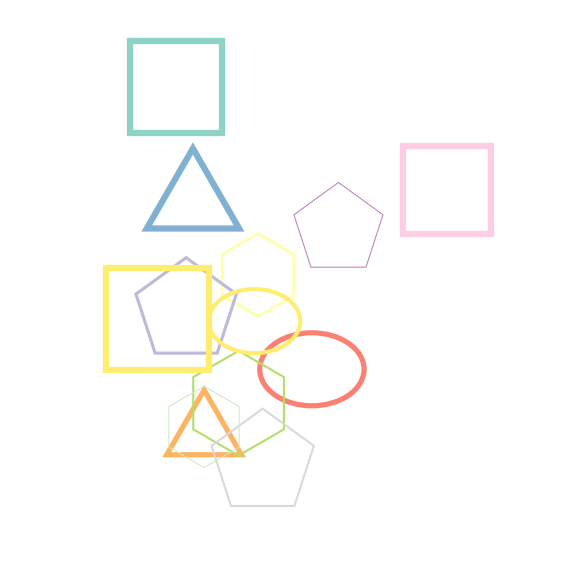[{"shape": "square", "thickness": 3, "radius": 0.4, "center": [0.305, 0.849]}, {"shape": "hexagon", "thickness": 1.5, "radius": 0.36, "center": [0.447, 0.523]}, {"shape": "pentagon", "thickness": 1.5, "radius": 0.46, "center": [0.322, 0.462]}, {"shape": "oval", "thickness": 2.5, "radius": 0.45, "center": [0.54, 0.36]}, {"shape": "triangle", "thickness": 3, "radius": 0.46, "center": [0.334, 0.65]}, {"shape": "triangle", "thickness": 2.5, "radius": 0.37, "center": [0.353, 0.249]}, {"shape": "hexagon", "thickness": 1, "radius": 0.45, "center": [0.413, 0.301]}, {"shape": "square", "thickness": 3, "radius": 0.38, "center": [0.774, 0.67]}, {"shape": "pentagon", "thickness": 1, "radius": 0.47, "center": [0.455, 0.198]}, {"shape": "pentagon", "thickness": 0.5, "radius": 0.41, "center": [0.586, 0.602]}, {"shape": "hexagon", "thickness": 0.5, "radius": 0.35, "center": [0.353, 0.26]}, {"shape": "oval", "thickness": 2, "radius": 0.4, "center": [0.441, 0.443]}, {"shape": "square", "thickness": 3, "radius": 0.44, "center": [0.273, 0.446]}]